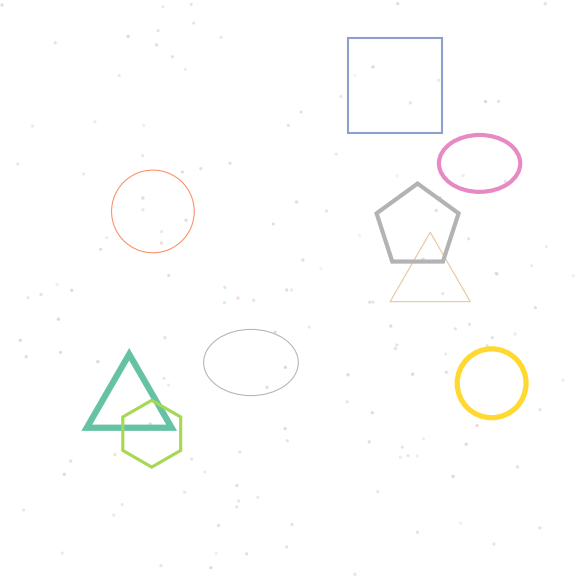[{"shape": "triangle", "thickness": 3, "radius": 0.42, "center": [0.224, 0.301]}, {"shape": "circle", "thickness": 0.5, "radius": 0.36, "center": [0.265, 0.633]}, {"shape": "square", "thickness": 1, "radius": 0.41, "center": [0.684, 0.851]}, {"shape": "oval", "thickness": 2, "radius": 0.35, "center": [0.83, 0.716]}, {"shape": "hexagon", "thickness": 1.5, "radius": 0.29, "center": [0.263, 0.248]}, {"shape": "circle", "thickness": 2.5, "radius": 0.3, "center": [0.851, 0.335]}, {"shape": "triangle", "thickness": 0.5, "radius": 0.4, "center": [0.745, 0.517]}, {"shape": "oval", "thickness": 0.5, "radius": 0.41, "center": [0.435, 0.371]}, {"shape": "pentagon", "thickness": 2, "radius": 0.37, "center": [0.723, 0.607]}]